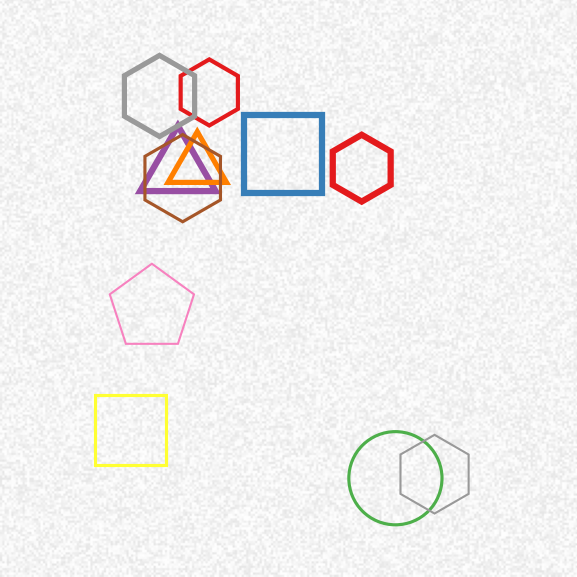[{"shape": "hexagon", "thickness": 3, "radius": 0.29, "center": [0.626, 0.708]}, {"shape": "hexagon", "thickness": 2, "radius": 0.29, "center": [0.362, 0.839]}, {"shape": "square", "thickness": 3, "radius": 0.34, "center": [0.49, 0.732]}, {"shape": "circle", "thickness": 1.5, "radius": 0.4, "center": [0.685, 0.171]}, {"shape": "triangle", "thickness": 3, "radius": 0.38, "center": [0.308, 0.706]}, {"shape": "triangle", "thickness": 2.5, "radius": 0.29, "center": [0.342, 0.713]}, {"shape": "square", "thickness": 1.5, "radius": 0.3, "center": [0.226, 0.255]}, {"shape": "hexagon", "thickness": 1.5, "radius": 0.38, "center": [0.316, 0.691]}, {"shape": "pentagon", "thickness": 1, "radius": 0.38, "center": [0.263, 0.466]}, {"shape": "hexagon", "thickness": 1, "radius": 0.34, "center": [0.752, 0.178]}, {"shape": "hexagon", "thickness": 2.5, "radius": 0.35, "center": [0.276, 0.833]}]